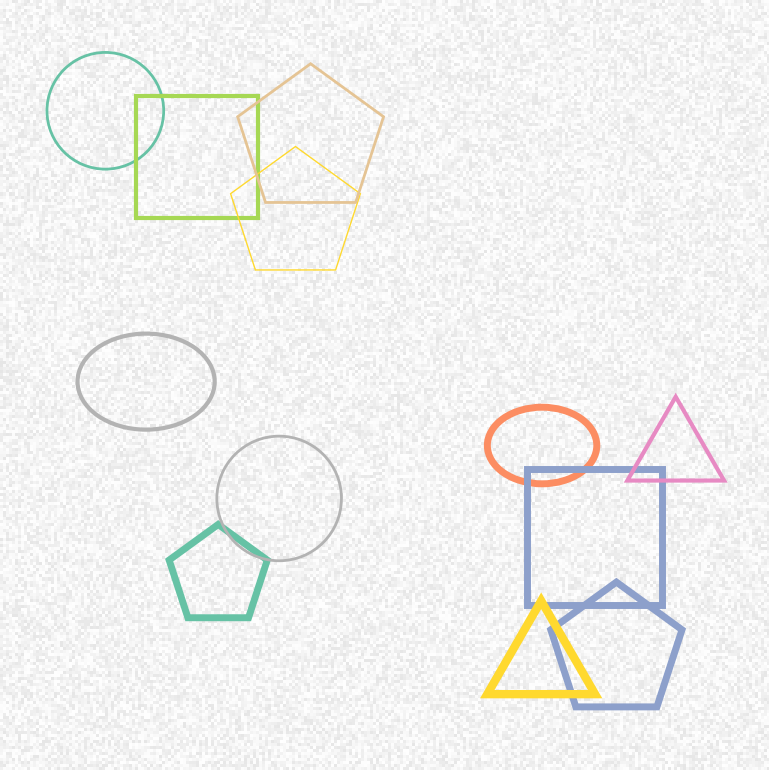[{"shape": "pentagon", "thickness": 2.5, "radius": 0.33, "center": [0.283, 0.252]}, {"shape": "circle", "thickness": 1, "radius": 0.38, "center": [0.137, 0.856]}, {"shape": "oval", "thickness": 2.5, "radius": 0.36, "center": [0.704, 0.421]}, {"shape": "square", "thickness": 2.5, "radius": 0.44, "center": [0.772, 0.303]}, {"shape": "pentagon", "thickness": 2.5, "radius": 0.45, "center": [0.801, 0.154]}, {"shape": "triangle", "thickness": 1.5, "radius": 0.36, "center": [0.878, 0.412]}, {"shape": "square", "thickness": 1.5, "radius": 0.4, "center": [0.255, 0.796]}, {"shape": "pentagon", "thickness": 0.5, "radius": 0.44, "center": [0.384, 0.721]}, {"shape": "triangle", "thickness": 3, "radius": 0.4, "center": [0.703, 0.139]}, {"shape": "pentagon", "thickness": 1, "radius": 0.5, "center": [0.403, 0.818]}, {"shape": "oval", "thickness": 1.5, "radius": 0.45, "center": [0.19, 0.504]}, {"shape": "circle", "thickness": 1, "radius": 0.4, "center": [0.363, 0.353]}]